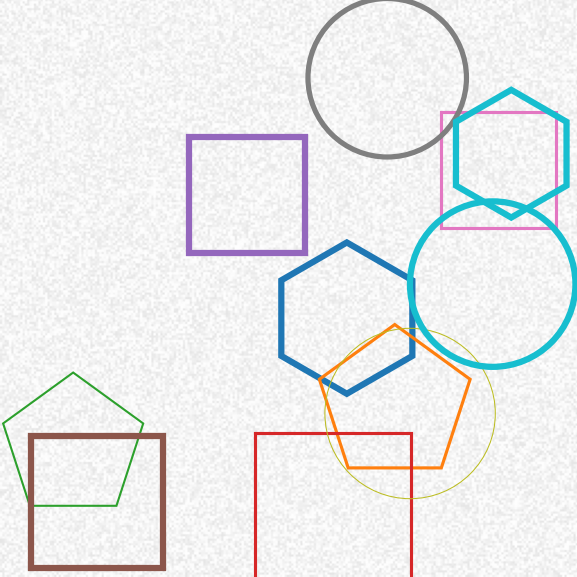[{"shape": "hexagon", "thickness": 3, "radius": 0.65, "center": [0.601, 0.448]}, {"shape": "pentagon", "thickness": 1.5, "radius": 0.69, "center": [0.684, 0.3]}, {"shape": "pentagon", "thickness": 1, "radius": 0.64, "center": [0.127, 0.226]}, {"shape": "square", "thickness": 1.5, "radius": 0.68, "center": [0.577, 0.114]}, {"shape": "square", "thickness": 3, "radius": 0.5, "center": [0.428, 0.661]}, {"shape": "square", "thickness": 3, "radius": 0.57, "center": [0.168, 0.13]}, {"shape": "square", "thickness": 1.5, "radius": 0.5, "center": [0.863, 0.705]}, {"shape": "circle", "thickness": 2.5, "radius": 0.69, "center": [0.67, 0.865]}, {"shape": "circle", "thickness": 0.5, "radius": 0.74, "center": [0.71, 0.283]}, {"shape": "circle", "thickness": 3, "radius": 0.72, "center": [0.853, 0.507]}, {"shape": "hexagon", "thickness": 3, "radius": 0.55, "center": [0.885, 0.733]}]